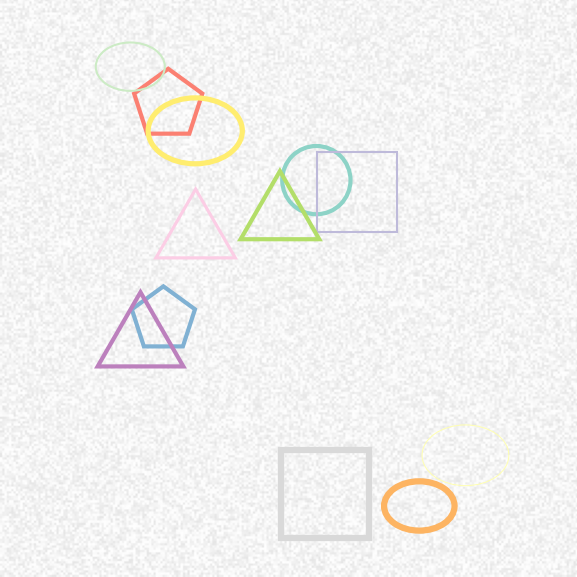[{"shape": "circle", "thickness": 2, "radius": 0.3, "center": [0.548, 0.687]}, {"shape": "oval", "thickness": 0.5, "radius": 0.38, "center": [0.806, 0.211]}, {"shape": "square", "thickness": 1, "radius": 0.35, "center": [0.619, 0.666]}, {"shape": "pentagon", "thickness": 2, "radius": 0.31, "center": [0.291, 0.818]}, {"shape": "pentagon", "thickness": 2, "radius": 0.29, "center": [0.283, 0.446]}, {"shape": "oval", "thickness": 3, "radius": 0.31, "center": [0.726, 0.123]}, {"shape": "triangle", "thickness": 2, "radius": 0.39, "center": [0.485, 0.624]}, {"shape": "triangle", "thickness": 1.5, "radius": 0.4, "center": [0.339, 0.592]}, {"shape": "square", "thickness": 3, "radius": 0.38, "center": [0.563, 0.144]}, {"shape": "triangle", "thickness": 2, "radius": 0.43, "center": [0.243, 0.407]}, {"shape": "oval", "thickness": 1, "radius": 0.3, "center": [0.226, 0.884]}, {"shape": "oval", "thickness": 2.5, "radius": 0.41, "center": [0.338, 0.773]}]